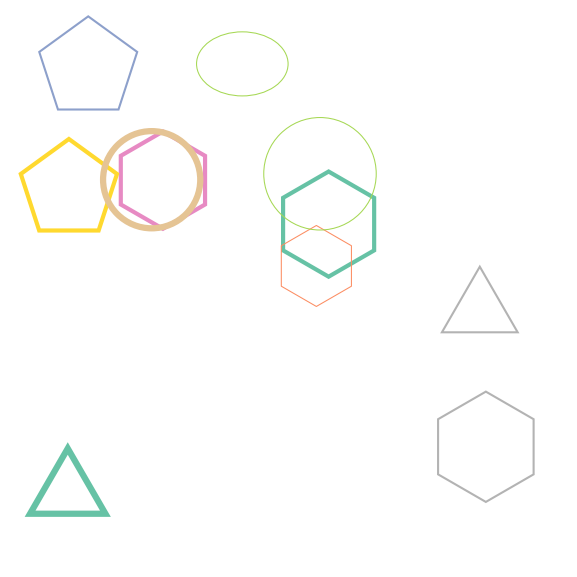[{"shape": "triangle", "thickness": 3, "radius": 0.38, "center": [0.117, 0.147]}, {"shape": "hexagon", "thickness": 2, "radius": 0.46, "center": [0.569, 0.611]}, {"shape": "hexagon", "thickness": 0.5, "radius": 0.35, "center": [0.548, 0.539]}, {"shape": "pentagon", "thickness": 1, "radius": 0.45, "center": [0.153, 0.882]}, {"shape": "hexagon", "thickness": 2, "radius": 0.42, "center": [0.282, 0.687]}, {"shape": "circle", "thickness": 0.5, "radius": 0.49, "center": [0.554, 0.698]}, {"shape": "oval", "thickness": 0.5, "radius": 0.4, "center": [0.42, 0.889]}, {"shape": "pentagon", "thickness": 2, "radius": 0.44, "center": [0.119, 0.671]}, {"shape": "circle", "thickness": 3, "radius": 0.42, "center": [0.263, 0.688]}, {"shape": "hexagon", "thickness": 1, "radius": 0.48, "center": [0.841, 0.225]}, {"shape": "triangle", "thickness": 1, "radius": 0.38, "center": [0.831, 0.462]}]